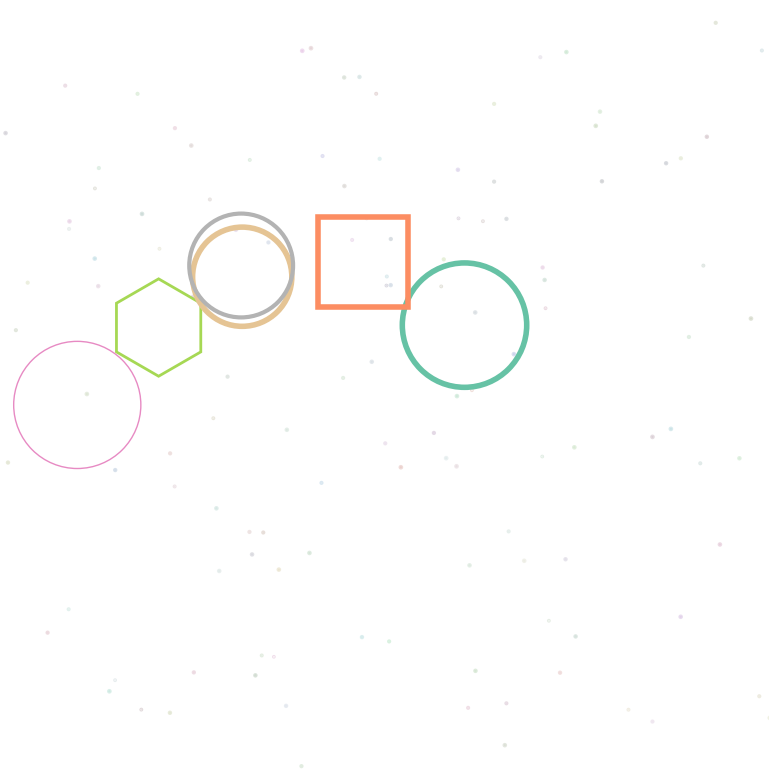[{"shape": "circle", "thickness": 2, "radius": 0.4, "center": [0.603, 0.578]}, {"shape": "square", "thickness": 2, "radius": 0.29, "center": [0.471, 0.66]}, {"shape": "circle", "thickness": 0.5, "radius": 0.41, "center": [0.1, 0.474]}, {"shape": "hexagon", "thickness": 1, "radius": 0.32, "center": [0.206, 0.575]}, {"shape": "circle", "thickness": 2, "radius": 0.32, "center": [0.315, 0.641]}, {"shape": "circle", "thickness": 1.5, "radius": 0.34, "center": [0.313, 0.655]}]